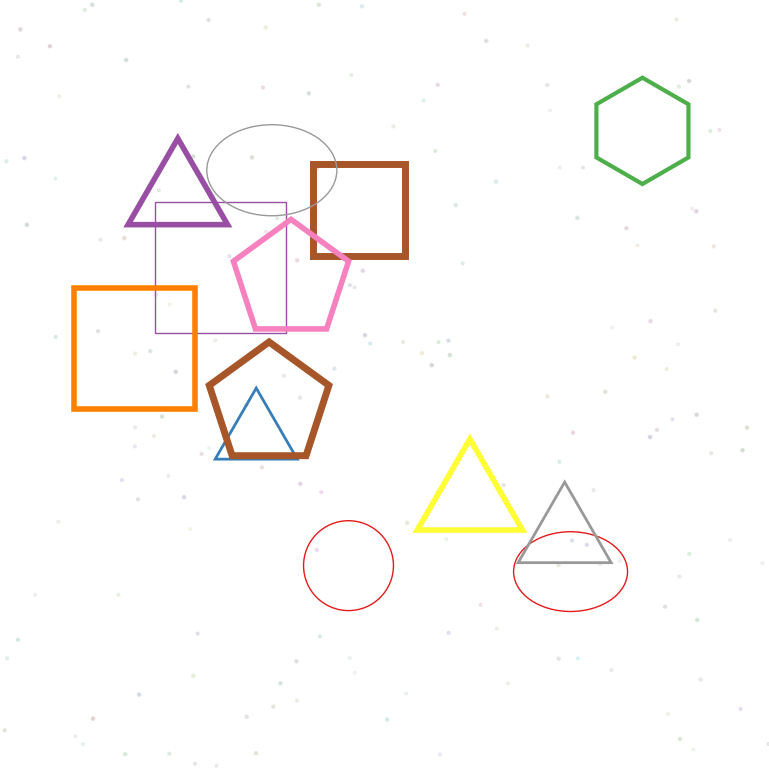[{"shape": "circle", "thickness": 0.5, "radius": 0.29, "center": [0.453, 0.265]}, {"shape": "oval", "thickness": 0.5, "radius": 0.37, "center": [0.741, 0.258]}, {"shape": "triangle", "thickness": 1, "radius": 0.31, "center": [0.333, 0.434]}, {"shape": "hexagon", "thickness": 1.5, "radius": 0.35, "center": [0.834, 0.83]}, {"shape": "square", "thickness": 0.5, "radius": 0.42, "center": [0.286, 0.653]}, {"shape": "triangle", "thickness": 2, "radius": 0.37, "center": [0.231, 0.746]}, {"shape": "square", "thickness": 2, "radius": 0.39, "center": [0.174, 0.548]}, {"shape": "triangle", "thickness": 2, "radius": 0.39, "center": [0.61, 0.351]}, {"shape": "square", "thickness": 2.5, "radius": 0.3, "center": [0.466, 0.727]}, {"shape": "pentagon", "thickness": 2.5, "radius": 0.41, "center": [0.349, 0.474]}, {"shape": "pentagon", "thickness": 2, "radius": 0.39, "center": [0.378, 0.636]}, {"shape": "oval", "thickness": 0.5, "radius": 0.42, "center": [0.353, 0.779]}, {"shape": "triangle", "thickness": 1, "radius": 0.35, "center": [0.733, 0.304]}]